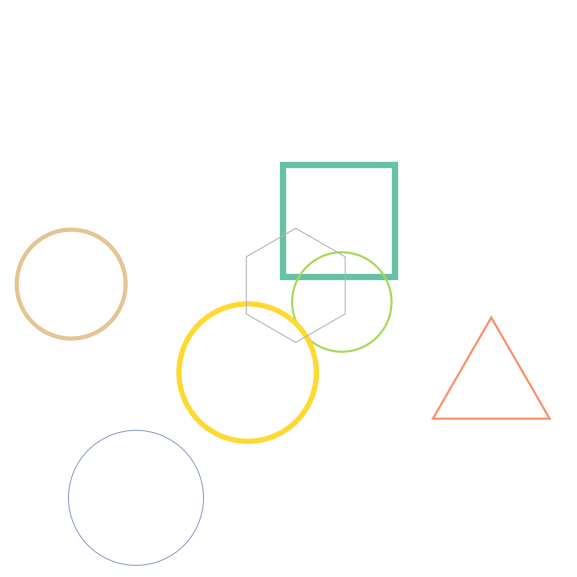[{"shape": "square", "thickness": 3, "radius": 0.48, "center": [0.587, 0.616]}, {"shape": "triangle", "thickness": 1, "radius": 0.58, "center": [0.851, 0.333]}, {"shape": "circle", "thickness": 0.5, "radius": 0.58, "center": [0.235, 0.137]}, {"shape": "circle", "thickness": 1, "radius": 0.43, "center": [0.592, 0.476]}, {"shape": "circle", "thickness": 2.5, "radius": 0.59, "center": [0.429, 0.354]}, {"shape": "circle", "thickness": 2, "radius": 0.47, "center": [0.123, 0.507]}, {"shape": "hexagon", "thickness": 0.5, "radius": 0.49, "center": [0.512, 0.505]}]